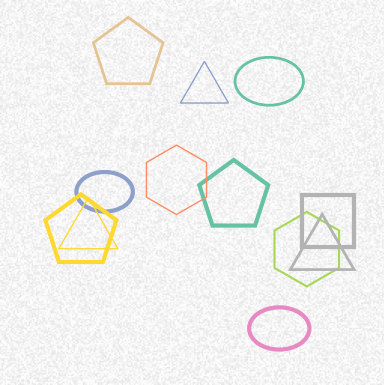[{"shape": "oval", "thickness": 2, "radius": 0.44, "center": [0.699, 0.789]}, {"shape": "pentagon", "thickness": 3, "radius": 0.47, "center": [0.607, 0.49]}, {"shape": "hexagon", "thickness": 1, "radius": 0.45, "center": [0.458, 0.533]}, {"shape": "oval", "thickness": 3, "radius": 0.37, "center": [0.272, 0.502]}, {"shape": "triangle", "thickness": 1, "radius": 0.36, "center": [0.531, 0.768]}, {"shape": "oval", "thickness": 3, "radius": 0.39, "center": [0.725, 0.147]}, {"shape": "hexagon", "thickness": 1.5, "radius": 0.48, "center": [0.797, 0.353]}, {"shape": "pentagon", "thickness": 3, "radius": 0.49, "center": [0.21, 0.398]}, {"shape": "triangle", "thickness": 1, "radius": 0.44, "center": [0.23, 0.398]}, {"shape": "pentagon", "thickness": 2, "radius": 0.48, "center": [0.333, 0.86]}, {"shape": "square", "thickness": 3, "radius": 0.34, "center": [0.852, 0.427]}, {"shape": "triangle", "thickness": 2, "radius": 0.48, "center": [0.837, 0.348]}]